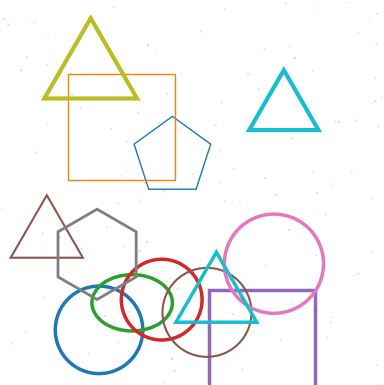[{"shape": "pentagon", "thickness": 1, "radius": 0.52, "center": [0.448, 0.593]}, {"shape": "circle", "thickness": 2.5, "radius": 0.57, "center": [0.257, 0.143]}, {"shape": "square", "thickness": 1, "radius": 0.69, "center": [0.316, 0.67]}, {"shape": "oval", "thickness": 2.5, "radius": 0.52, "center": [0.343, 0.213]}, {"shape": "circle", "thickness": 2.5, "radius": 0.52, "center": [0.42, 0.222]}, {"shape": "square", "thickness": 2.5, "radius": 0.69, "center": [0.68, 0.109]}, {"shape": "circle", "thickness": 1.5, "radius": 0.58, "center": [0.538, 0.189]}, {"shape": "triangle", "thickness": 1.5, "radius": 0.54, "center": [0.122, 0.385]}, {"shape": "circle", "thickness": 2.5, "radius": 0.64, "center": [0.712, 0.315]}, {"shape": "hexagon", "thickness": 2, "radius": 0.59, "center": [0.252, 0.339]}, {"shape": "triangle", "thickness": 3, "radius": 0.7, "center": [0.236, 0.814]}, {"shape": "triangle", "thickness": 3, "radius": 0.52, "center": [0.737, 0.714]}, {"shape": "triangle", "thickness": 2.5, "radius": 0.61, "center": [0.562, 0.224]}]